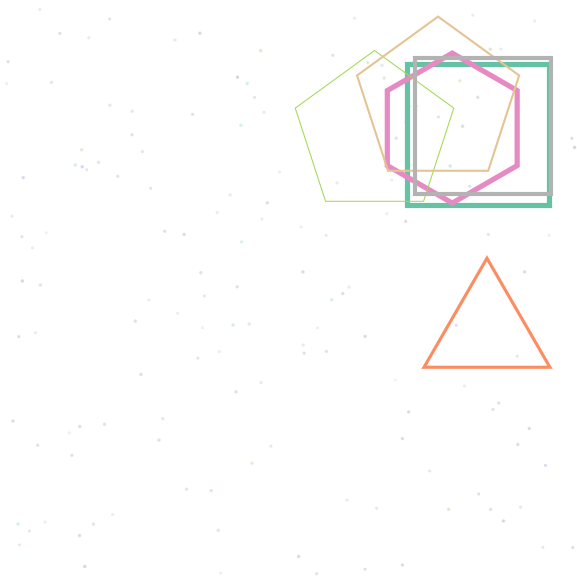[{"shape": "square", "thickness": 2.5, "radius": 0.61, "center": [0.827, 0.766]}, {"shape": "triangle", "thickness": 1.5, "radius": 0.63, "center": [0.843, 0.426]}, {"shape": "hexagon", "thickness": 2.5, "radius": 0.65, "center": [0.783, 0.777]}, {"shape": "pentagon", "thickness": 0.5, "radius": 0.72, "center": [0.649, 0.767]}, {"shape": "pentagon", "thickness": 1, "radius": 0.74, "center": [0.759, 0.823]}, {"shape": "square", "thickness": 2, "radius": 0.59, "center": [0.836, 0.781]}]